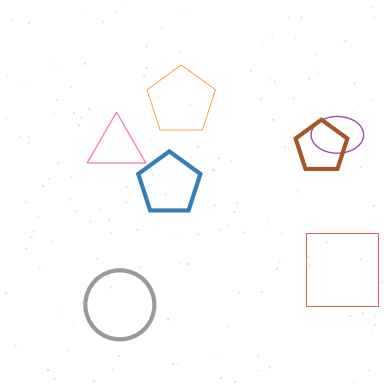[{"shape": "square", "thickness": 0.5, "radius": 0.47, "center": [0.888, 0.3]}, {"shape": "pentagon", "thickness": 3, "radius": 0.42, "center": [0.44, 0.522]}, {"shape": "oval", "thickness": 1, "radius": 0.34, "center": [0.876, 0.65]}, {"shape": "pentagon", "thickness": 0.5, "radius": 0.47, "center": [0.471, 0.738]}, {"shape": "pentagon", "thickness": 3, "radius": 0.35, "center": [0.835, 0.618]}, {"shape": "triangle", "thickness": 1, "radius": 0.44, "center": [0.303, 0.621]}, {"shape": "circle", "thickness": 3, "radius": 0.45, "center": [0.311, 0.208]}]